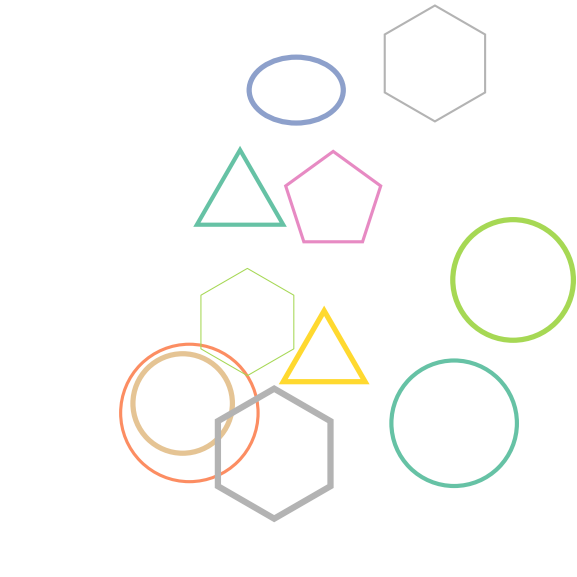[{"shape": "triangle", "thickness": 2, "radius": 0.43, "center": [0.416, 0.653]}, {"shape": "circle", "thickness": 2, "radius": 0.54, "center": [0.786, 0.266]}, {"shape": "circle", "thickness": 1.5, "radius": 0.59, "center": [0.328, 0.284]}, {"shape": "oval", "thickness": 2.5, "radius": 0.41, "center": [0.513, 0.843]}, {"shape": "pentagon", "thickness": 1.5, "radius": 0.43, "center": [0.577, 0.65]}, {"shape": "hexagon", "thickness": 0.5, "radius": 0.46, "center": [0.428, 0.442]}, {"shape": "circle", "thickness": 2.5, "radius": 0.52, "center": [0.888, 0.514]}, {"shape": "triangle", "thickness": 2.5, "radius": 0.41, "center": [0.561, 0.379]}, {"shape": "circle", "thickness": 2.5, "radius": 0.43, "center": [0.316, 0.3]}, {"shape": "hexagon", "thickness": 3, "radius": 0.56, "center": [0.475, 0.214]}, {"shape": "hexagon", "thickness": 1, "radius": 0.5, "center": [0.753, 0.889]}]